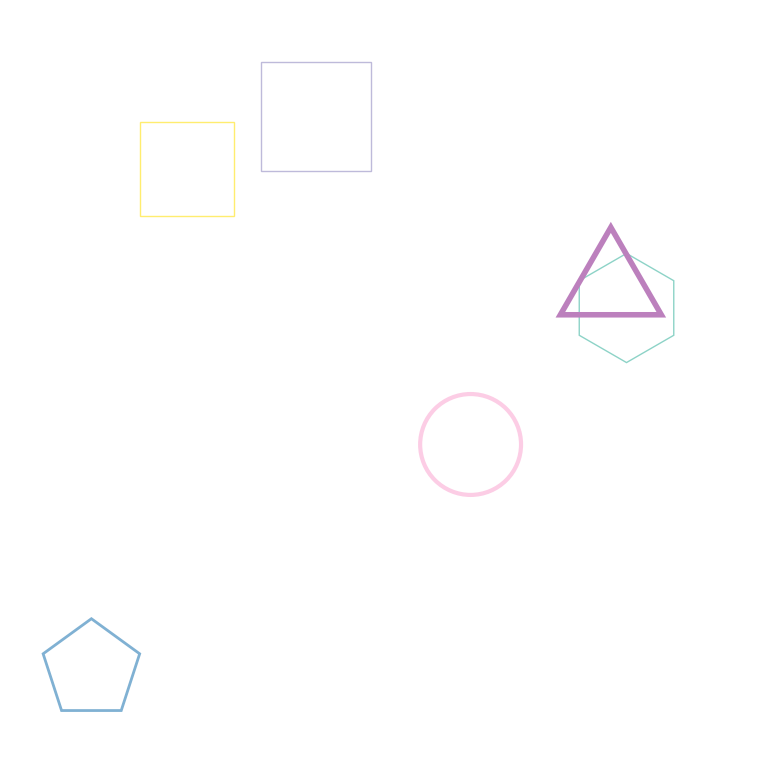[{"shape": "hexagon", "thickness": 0.5, "radius": 0.35, "center": [0.814, 0.6]}, {"shape": "square", "thickness": 0.5, "radius": 0.36, "center": [0.41, 0.849]}, {"shape": "pentagon", "thickness": 1, "radius": 0.33, "center": [0.119, 0.131]}, {"shape": "circle", "thickness": 1.5, "radius": 0.33, "center": [0.611, 0.423]}, {"shape": "triangle", "thickness": 2, "radius": 0.38, "center": [0.793, 0.629]}, {"shape": "square", "thickness": 0.5, "radius": 0.31, "center": [0.243, 0.781]}]